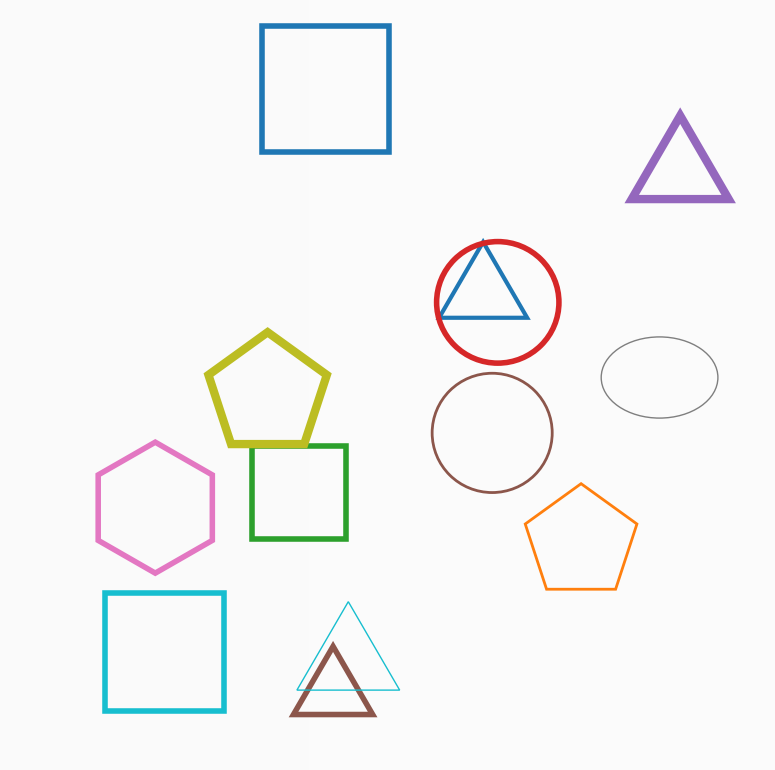[{"shape": "triangle", "thickness": 1.5, "radius": 0.33, "center": [0.623, 0.62]}, {"shape": "square", "thickness": 2, "radius": 0.41, "center": [0.42, 0.885]}, {"shape": "pentagon", "thickness": 1, "radius": 0.38, "center": [0.75, 0.296]}, {"shape": "square", "thickness": 2, "radius": 0.3, "center": [0.386, 0.36]}, {"shape": "circle", "thickness": 2, "radius": 0.39, "center": [0.642, 0.607]}, {"shape": "triangle", "thickness": 3, "radius": 0.36, "center": [0.878, 0.778]}, {"shape": "circle", "thickness": 1, "radius": 0.39, "center": [0.635, 0.438]}, {"shape": "triangle", "thickness": 2, "radius": 0.29, "center": [0.43, 0.102]}, {"shape": "hexagon", "thickness": 2, "radius": 0.43, "center": [0.2, 0.341]}, {"shape": "oval", "thickness": 0.5, "radius": 0.38, "center": [0.851, 0.51]}, {"shape": "pentagon", "thickness": 3, "radius": 0.4, "center": [0.345, 0.488]}, {"shape": "triangle", "thickness": 0.5, "radius": 0.38, "center": [0.449, 0.142]}, {"shape": "square", "thickness": 2, "radius": 0.38, "center": [0.212, 0.153]}]